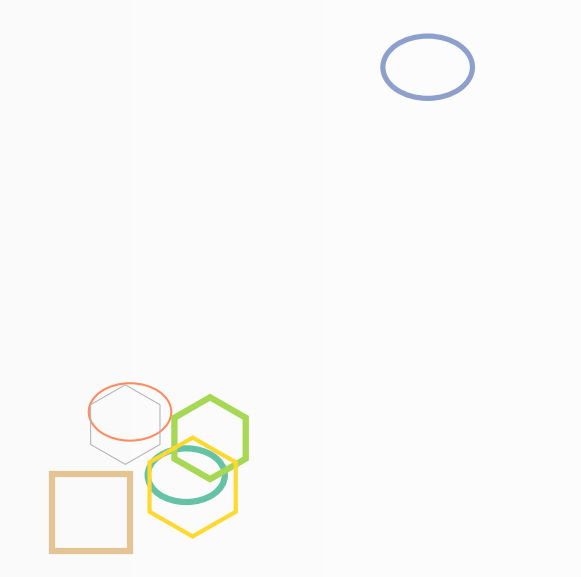[{"shape": "oval", "thickness": 3, "radius": 0.33, "center": [0.32, 0.176]}, {"shape": "oval", "thickness": 1, "radius": 0.36, "center": [0.224, 0.286]}, {"shape": "oval", "thickness": 2.5, "radius": 0.39, "center": [0.736, 0.883]}, {"shape": "hexagon", "thickness": 3, "radius": 0.35, "center": [0.361, 0.24]}, {"shape": "hexagon", "thickness": 2, "radius": 0.43, "center": [0.331, 0.156]}, {"shape": "square", "thickness": 3, "radius": 0.33, "center": [0.156, 0.111]}, {"shape": "hexagon", "thickness": 0.5, "radius": 0.34, "center": [0.216, 0.264]}]